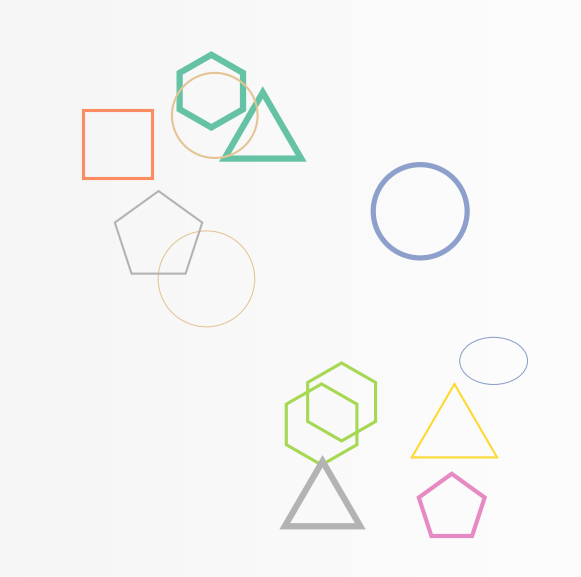[{"shape": "triangle", "thickness": 3, "radius": 0.38, "center": [0.452, 0.763]}, {"shape": "hexagon", "thickness": 3, "radius": 0.31, "center": [0.364, 0.841]}, {"shape": "square", "thickness": 1.5, "radius": 0.3, "center": [0.202, 0.75]}, {"shape": "circle", "thickness": 2.5, "radius": 0.4, "center": [0.723, 0.633]}, {"shape": "oval", "thickness": 0.5, "radius": 0.29, "center": [0.849, 0.374]}, {"shape": "pentagon", "thickness": 2, "radius": 0.3, "center": [0.777, 0.119]}, {"shape": "hexagon", "thickness": 1.5, "radius": 0.35, "center": [0.553, 0.264]}, {"shape": "hexagon", "thickness": 1.5, "radius": 0.34, "center": [0.588, 0.303]}, {"shape": "triangle", "thickness": 1, "radius": 0.42, "center": [0.782, 0.249]}, {"shape": "circle", "thickness": 1, "radius": 0.37, "center": [0.369, 0.799]}, {"shape": "circle", "thickness": 0.5, "radius": 0.42, "center": [0.355, 0.516]}, {"shape": "triangle", "thickness": 3, "radius": 0.38, "center": [0.555, 0.125]}, {"shape": "pentagon", "thickness": 1, "radius": 0.4, "center": [0.273, 0.589]}]